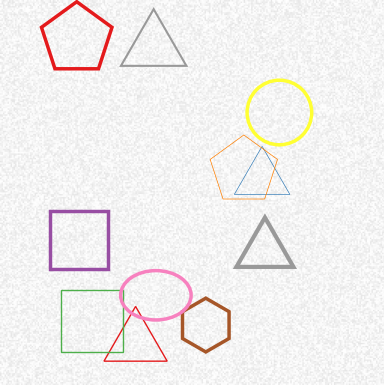[{"shape": "pentagon", "thickness": 2.5, "radius": 0.48, "center": [0.199, 0.899]}, {"shape": "triangle", "thickness": 1, "radius": 0.47, "center": [0.352, 0.109]}, {"shape": "triangle", "thickness": 0.5, "radius": 0.42, "center": [0.681, 0.537]}, {"shape": "square", "thickness": 1, "radius": 0.4, "center": [0.238, 0.165]}, {"shape": "square", "thickness": 2.5, "radius": 0.38, "center": [0.204, 0.377]}, {"shape": "pentagon", "thickness": 0.5, "radius": 0.46, "center": [0.633, 0.557]}, {"shape": "circle", "thickness": 2.5, "radius": 0.42, "center": [0.726, 0.708]}, {"shape": "hexagon", "thickness": 2.5, "radius": 0.35, "center": [0.535, 0.156]}, {"shape": "oval", "thickness": 2.5, "radius": 0.46, "center": [0.405, 0.233]}, {"shape": "triangle", "thickness": 3, "radius": 0.43, "center": [0.688, 0.35]}, {"shape": "triangle", "thickness": 1.5, "radius": 0.49, "center": [0.399, 0.878]}]